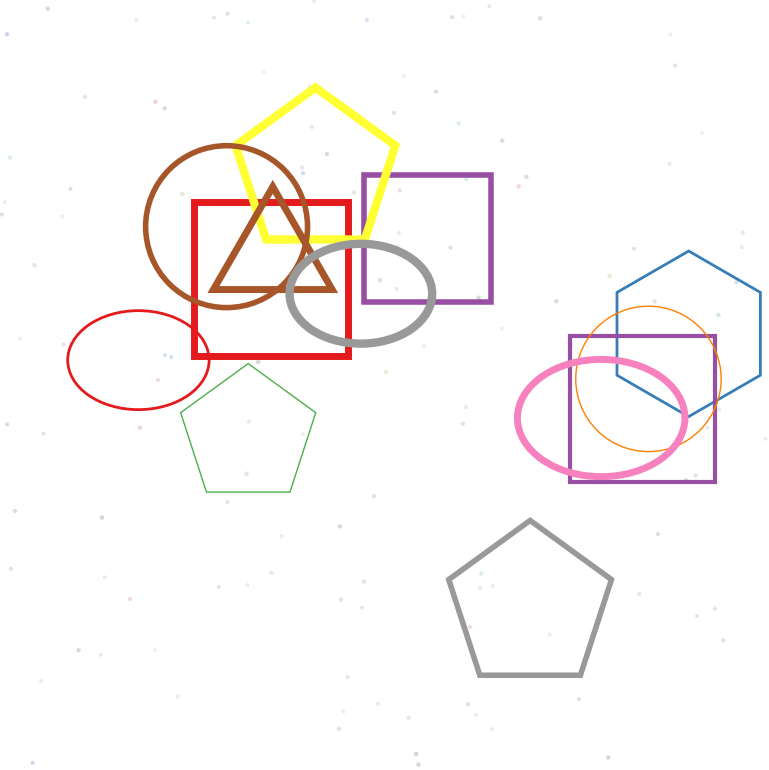[{"shape": "square", "thickness": 2.5, "radius": 0.5, "center": [0.351, 0.637]}, {"shape": "oval", "thickness": 1, "radius": 0.46, "center": [0.18, 0.532]}, {"shape": "hexagon", "thickness": 1, "radius": 0.54, "center": [0.894, 0.566]}, {"shape": "pentagon", "thickness": 0.5, "radius": 0.46, "center": [0.322, 0.436]}, {"shape": "square", "thickness": 2, "radius": 0.41, "center": [0.555, 0.69]}, {"shape": "square", "thickness": 1.5, "radius": 0.47, "center": [0.834, 0.469]}, {"shape": "circle", "thickness": 0.5, "radius": 0.47, "center": [0.842, 0.508]}, {"shape": "pentagon", "thickness": 3, "radius": 0.55, "center": [0.41, 0.777]}, {"shape": "triangle", "thickness": 2.5, "radius": 0.44, "center": [0.354, 0.668]}, {"shape": "circle", "thickness": 2, "radius": 0.53, "center": [0.294, 0.706]}, {"shape": "oval", "thickness": 2.5, "radius": 0.54, "center": [0.781, 0.457]}, {"shape": "oval", "thickness": 3, "radius": 0.46, "center": [0.469, 0.619]}, {"shape": "pentagon", "thickness": 2, "radius": 0.56, "center": [0.688, 0.213]}]